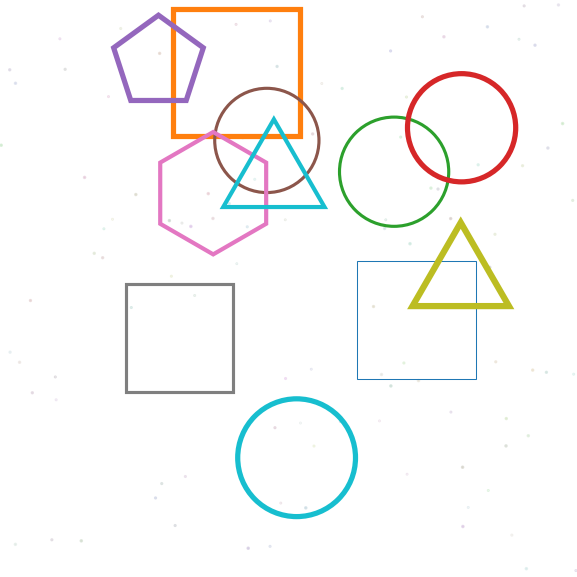[{"shape": "square", "thickness": 0.5, "radius": 0.51, "center": [0.721, 0.446]}, {"shape": "square", "thickness": 2.5, "radius": 0.55, "center": [0.409, 0.874]}, {"shape": "circle", "thickness": 1.5, "radius": 0.47, "center": [0.682, 0.702]}, {"shape": "circle", "thickness": 2.5, "radius": 0.47, "center": [0.799, 0.778]}, {"shape": "pentagon", "thickness": 2.5, "radius": 0.41, "center": [0.274, 0.891]}, {"shape": "circle", "thickness": 1.5, "radius": 0.45, "center": [0.462, 0.756]}, {"shape": "hexagon", "thickness": 2, "radius": 0.53, "center": [0.369, 0.665]}, {"shape": "square", "thickness": 1.5, "radius": 0.47, "center": [0.311, 0.414]}, {"shape": "triangle", "thickness": 3, "radius": 0.48, "center": [0.798, 0.517]}, {"shape": "circle", "thickness": 2.5, "radius": 0.51, "center": [0.514, 0.207]}, {"shape": "triangle", "thickness": 2, "radius": 0.51, "center": [0.474, 0.691]}]